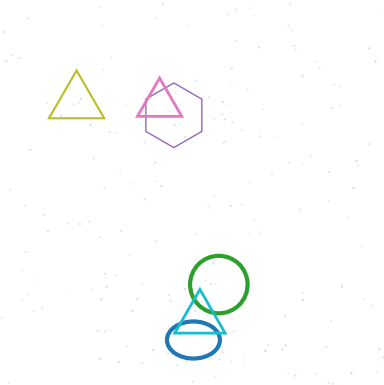[{"shape": "oval", "thickness": 3, "radius": 0.34, "center": [0.502, 0.117]}, {"shape": "circle", "thickness": 3, "radius": 0.37, "center": [0.568, 0.261]}, {"shape": "hexagon", "thickness": 1, "radius": 0.42, "center": [0.452, 0.701]}, {"shape": "triangle", "thickness": 2, "radius": 0.33, "center": [0.415, 0.731]}, {"shape": "triangle", "thickness": 1.5, "radius": 0.41, "center": [0.199, 0.734]}, {"shape": "triangle", "thickness": 2, "radius": 0.38, "center": [0.519, 0.173]}]